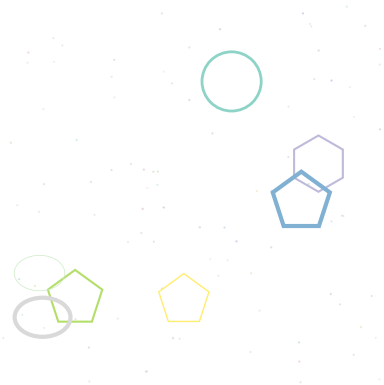[{"shape": "circle", "thickness": 2, "radius": 0.38, "center": [0.602, 0.788]}, {"shape": "hexagon", "thickness": 1.5, "radius": 0.37, "center": [0.827, 0.575]}, {"shape": "pentagon", "thickness": 3, "radius": 0.39, "center": [0.783, 0.476]}, {"shape": "pentagon", "thickness": 1.5, "radius": 0.37, "center": [0.195, 0.225]}, {"shape": "oval", "thickness": 3, "radius": 0.36, "center": [0.111, 0.176]}, {"shape": "oval", "thickness": 0.5, "radius": 0.33, "center": [0.103, 0.291]}, {"shape": "pentagon", "thickness": 1, "radius": 0.34, "center": [0.478, 0.221]}]